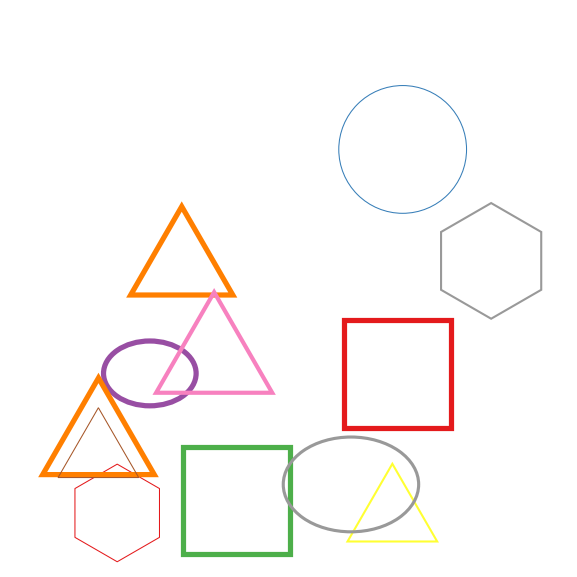[{"shape": "square", "thickness": 2.5, "radius": 0.47, "center": [0.688, 0.351]}, {"shape": "hexagon", "thickness": 0.5, "radius": 0.42, "center": [0.203, 0.111]}, {"shape": "circle", "thickness": 0.5, "radius": 0.55, "center": [0.697, 0.74]}, {"shape": "square", "thickness": 2.5, "radius": 0.46, "center": [0.41, 0.133]}, {"shape": "oval", "thickness": 2.5, "radius": 0.4, "center": [0.259, 0.353]}, {"shape": "triangle", "thickness": 2.5, "radius": 0.56, "center": [0.171, 0.233]}, {"shape": "triangle", "thickness": 2.5, "radius": 0.51, "center": [0.315, 0.539]}, {"shape": "triangle", "thickness": 1, "radius": 0.45, "center": [0.679, 0.106]}, {"shape": "triangle", "thickness": 0.5, "radius": 0.4, "center": [0.17, 0.213]}, {"shape": "triangle", "thickness": 2, "radius": 0.58, "center": [0.371, 0.377]}, {"shape": "hexagon", "thickness": 1, "radius": 0.5, "center": [0.85, 0.547]}, {"shape": "oval", "thickness": 1.5, "radius": 0.59, "center": [0.608, 0.16]}]